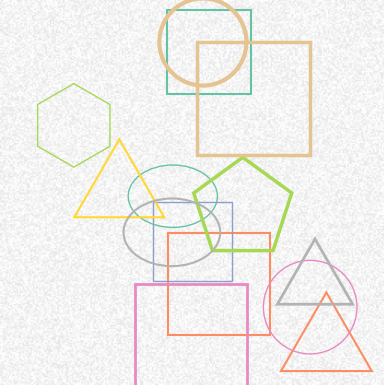[{"shape": "square", "thickness": 1.5, "radius": 0.55, "center": [0.542, 0.865]}, {"shape": "oval", "thickness": 1, "radius": 0.58, "center": [0.449, 0.49]}, {"shape": "square", "thickness": 1.5, "radius": 0.66, "center": [0.569, 0.263]}, {"shape": "triangle", "thickness": 1.5, "radius": 0.68, "center": [0.848, 0.104]}, {"shape": "square", "thickness": 1, "radius": 0.51, "center": [0.5, 0.373]}, {"shape": "circle", "thickness": 1, "radius": 0.61, "center": [0.806, 0.202]}, {"shape": "square", "thickness": 2, "radius": 0.73, "center": [0.495, 0.118]}, {"shape": "pentagon", "thickness": 2.5, "radius": 0.67, "center": [0.631, 0.457]}, {"shape": "hexagon", "thickness": 1, "radius": 0.54, "center": [0.192, 0.674]}, {"shape": "triangle", "thickness": 1.5, "radius": 0.67, "center": [0.31, 0.503]}, {"shape": "circle", "thickness": 3, "radius": 0.57, "center": [0.527, 0.891]}, {"shape": "square", "thickness": 2.5, "radius": 0.73, "center": [0.659, 0.744]}, {"shape": "oval", "thickness": 1.5, "radius": 0.63, "center": [0.447, 0.397]}, {"shape": "triangle", "thickness": 2, "radius": 0.56, "center": [0.818, 0.266]}]